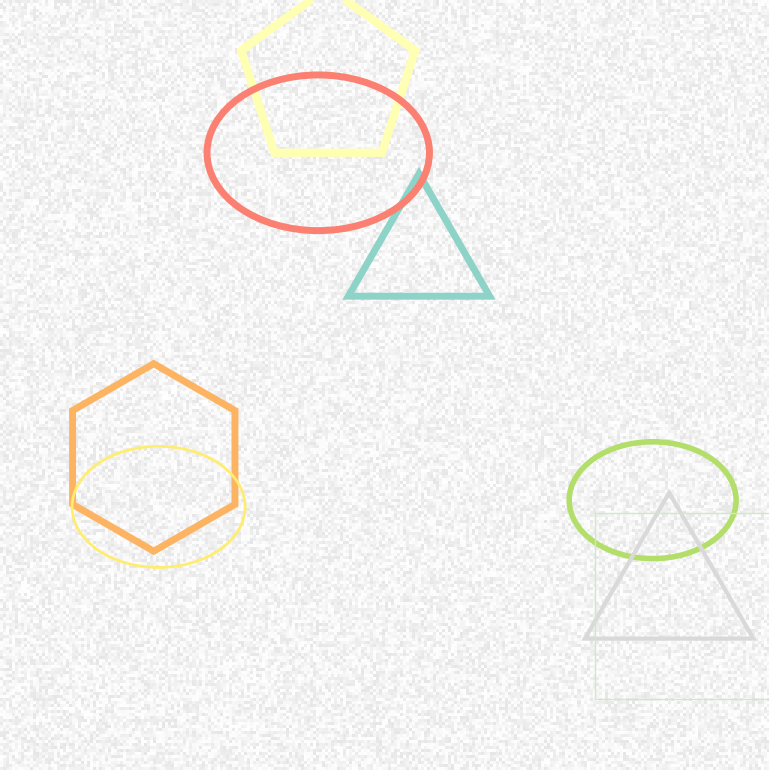[{"shape": "triangle", "thickness": 2.5, "radius": 0.53, "center": [0.544, 0.668]}, {"shape": "pentagon", "thickness": 3, "radius": 0.59, "center": [0.426, 0.898]}, {"shape": "oval", "thickness": 2.5, "radius": 0.72, "center": [0.413, 0.802]}, {"shape": "hexagon", "thickness": 2.5, "radius": 0.61, "center": [0.2, 0.406]}, {"shape": "oval", "thickness": 2, "radius": 0.54, "center": [0.848, 0.35]}, {"shape": "triangle", "thickness": 1.5, "radius": 0.63, "center": [0.869, 0.234]}, {"shape": "square", "thickness": 0.5, "radius": 0.6, "center": [0.894, 0.213]}, {"shape": "oval", "thickness": 1, "radius": 0.56, "center": [0.206, 0.342]}]